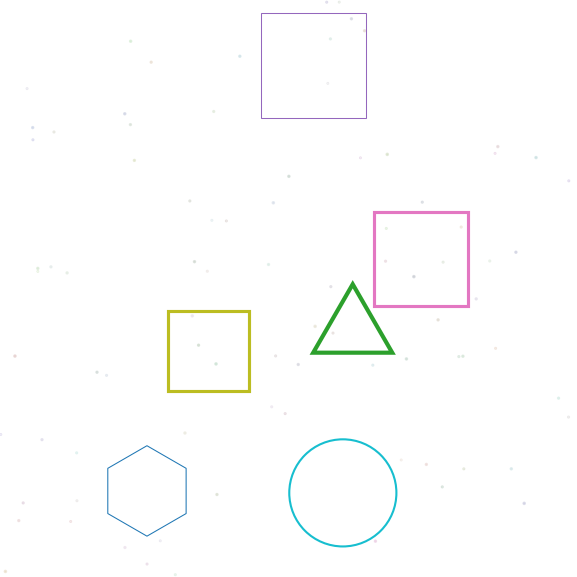[{"shape": "hexagon", "thickness": 0.5, "radius": 0.39, "center": [0.254, 0.149]}, {"shape": "triangle", "thickness": 2, "radius": 0.4, "center": [0.611, 0.428]}, {"shape": "square", "thickness": 0.5, "radius": 0.46, "center": [0.543, 0.886]}, {"shape": "square", "thickness": 1.5, "radius": 0.41, "center": [0.729, 0.55]}, {"shape": "square", "thickness": 1.5, "radius": 0.35, "center": [0.361, 0.391]}, {"shape": "circle", "thickness": 1, "radius": 0.46, "center": [0.594, 0.146]}]